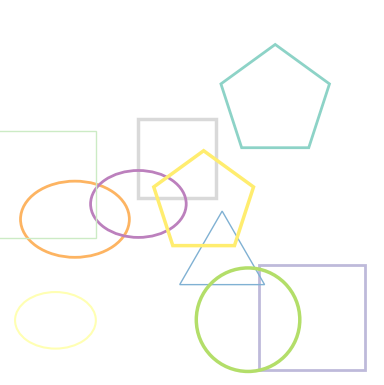[{"shape": "pentagon", "thickness": 2, "radius": 0.74, "center": [0.715, 0.736]}, {"shape": "oval", "thickness": 1.5, "radius": 0.52, "center": [0.144, 0.168]}, {"shape": "square", "thickness": 2, "radius": 0.69, "center": [0.811, 0.175]}, {"shape": "triangle", "thickness": 1, "radius": 0.64, "center": [0.577, 0.324]}, {"shape": "oval", "thickness": 2, "radius": 0.71, "center": [0.195, 0.431]}, {"shape": "circle", "thickness": 2.5, "radius": 0.67, "center": [0.644, 0.17]}, {"shape": "square", "thickness": 2.5, "radius": 0.51, "center": [0.46, 0.588]}, {"shape": "oval", "thickness": 2, "radius": 0.62, "center": [0.359, 0.47]}, {"shape": "square", "thickness": 1, "radius": 0.7, "center": [0.109, 0.52]}, {"shape": "pentagon", "thickness": 2.5, "radius": 0.68, "center": [0.529, 0.472]}]